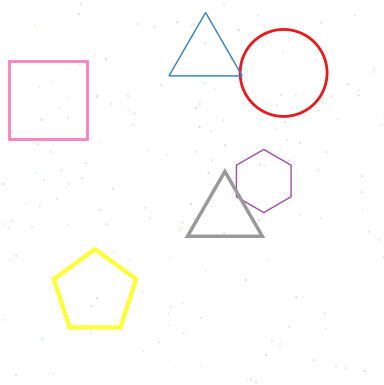[{"shape": "circle", "thickness": 2, "radius": 0.56, "center": [0.737, 0.811]}, {"shape": "triangle", "thickness": 1, "radius": 0.55, "center": [0.534, 0.858]}, {"shape": "hexagon", "thickness": 1, "radius": 0.41, "center": [0.685, 0.53]}, {"shape": "pentagon", "thickness": 3, "radius": 0.56, "center": [0.247, 0.24]}, {"shape": "square", "thickness": 2, "radius": 0.5, "center": [0.125, 0.74]}, {"shape": "triangle", "thickness": 2.5, "radius": 0.56, "center": [0.584, 0.442]}]